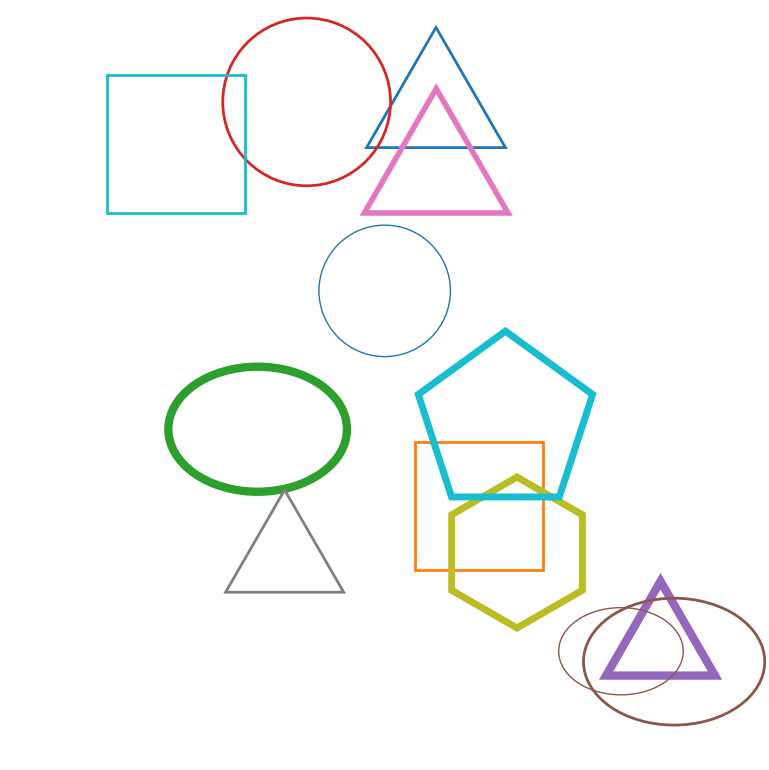[{"shape": "triangle", "thickness": 1, "radius": 0.52, "center": [0.566, 0.86]}, {"shape": "circle", "thickness": 0.5, "radius": 0.43, "center": [0.5, 0.622]}, {"shape": "square", "thickness": 1, "radius": 0.41, "center": [0.622, 0.343]}, {"shape": "oval", "thickness": 3, "radius": 0.58, "center": [0.335, 0.443]}, {"shape": "circle", "thickness": 1, "radius": 0.54, "center": [0.398, 0.868]}, {"shape": "triangle", "thickness": 3, "radius": 0.41, "center": [0.858, 0.163]}, {"shape": "oval", "thickness": 1, "radius": 0.59, "center": [0.875, 0.141]}, {"shape": "oval", "thickness": 0.5, "radius": 0.4, "center": [0.806, 0.154]}, {"shape": "triangle", "thickness": 2, "radius": 0.54, "center": [0.567, 0.777]}, {"shape": "triangle", "thickness": 1, "radius": 0.44, "center": [0.37, 0.275]}, {"shape": "hexagon", "thickness": 2.5, "radius": 0.49, "center": [0.671, 0.282]}, {"shape": "pentagon", "thickness": 2.5, "radius": 0.6, "center": [0.656, 0.451]}, {"shape": "square", "thickness": 1, "radius": 0.45, "center": [0.229, 0.813]}]